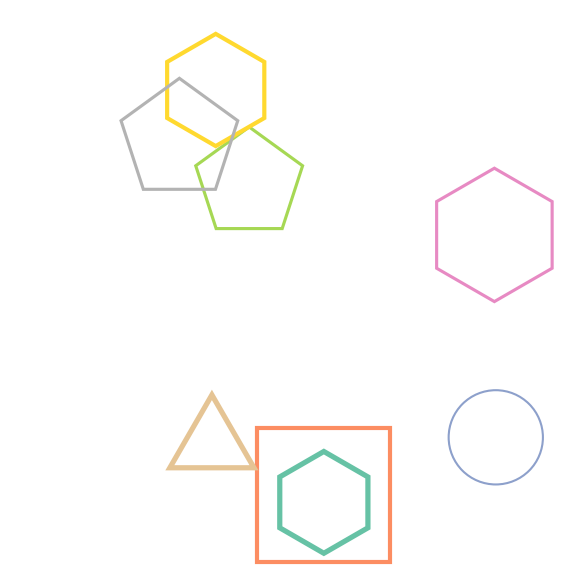[{"shape": "hexagon", "thickness": 2.5, "radius": 0.44, "center": [0.561, 0.129]}, {"shape": "square", "thickness": 2, "radius": 0.58, "center": [0.56, 0.143]}, {"shape": "circle", "thickness": 1, "radius": 0.41, "center": [0.858, 0.242]}, {"shape": "hexagon", "thickness": 1.5, "radius": 0.58, "center": [0.856, 0.592]}, {"shape": "pentagon", "thickness": 1.5, "radius": 0.49, "center": [0.431, 0.682]}, {"shape": "hexagon", "thickness": 2, "radius": 0.49, "center": [0.374, 0.843]}, {"shape": "triangle", "thickness": 2.5, "radius": 0.42, "center": [0.367, 0.231]}, {"shape": "pentagon", "thickness": 1.5, "radius": 0.53, "center": [0.311, 0.757]}]